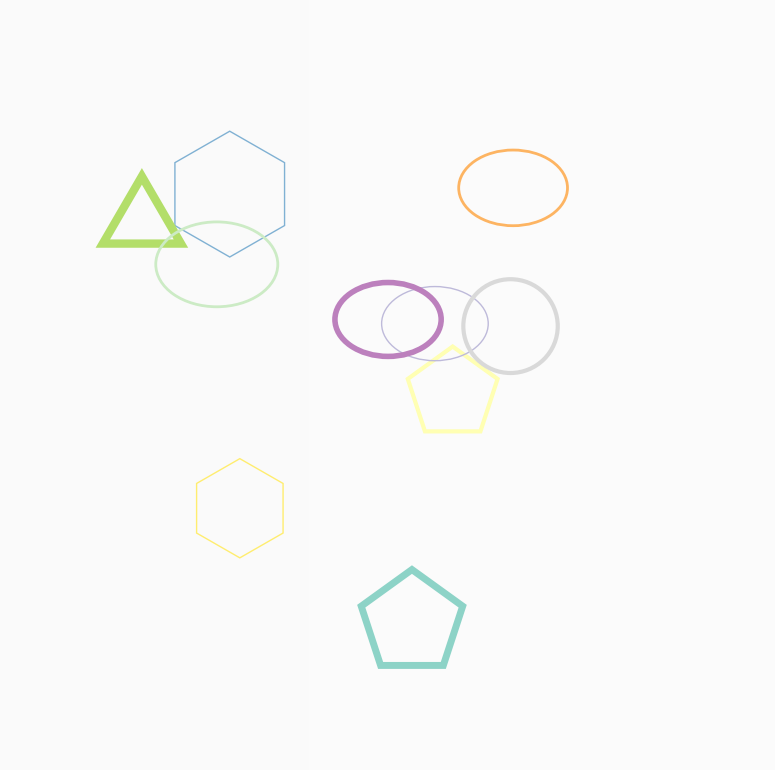[{"shape": "pentagon", "thickness": 2.5, "radius": 0.34, "center": [0.532, 0.191]}, {"shape": "pentagon", "thickness": 1.5, "radius": 0.3, "center": [0.584, 0.489]}, {"shape": "oval", "thickness": 0.5, "radius": 0.34, "center": [0.561, 0.58]}, {"shape": "hexagon", "thickness": 0.5, "radius": 0.41, "center": [0.296, 0.748]}, {"shape": "oval", "thickness": 1, "radius": 0.35, "center": [0.662, 0.756]}, {"shape": "triangle", "thickness": 3, "radius": 0.29, "center": [0.183, 0.713]}, {"shape": "circle", "thickness": 1.5, "radius": 0.3, "center": [0.659, 0.576]}, {"shape": "oval", "thickness": 2, "radius": 0.34, "center": [0.501, 0.585]}, {"shape": "oval", "thickness": 1, "radius": 0.39, "center": [0.28, 0.657]}, {"shape": "hexagon", "thickness": 0.5, "radius": 0.32, "center": [0.309, 0.34]}]